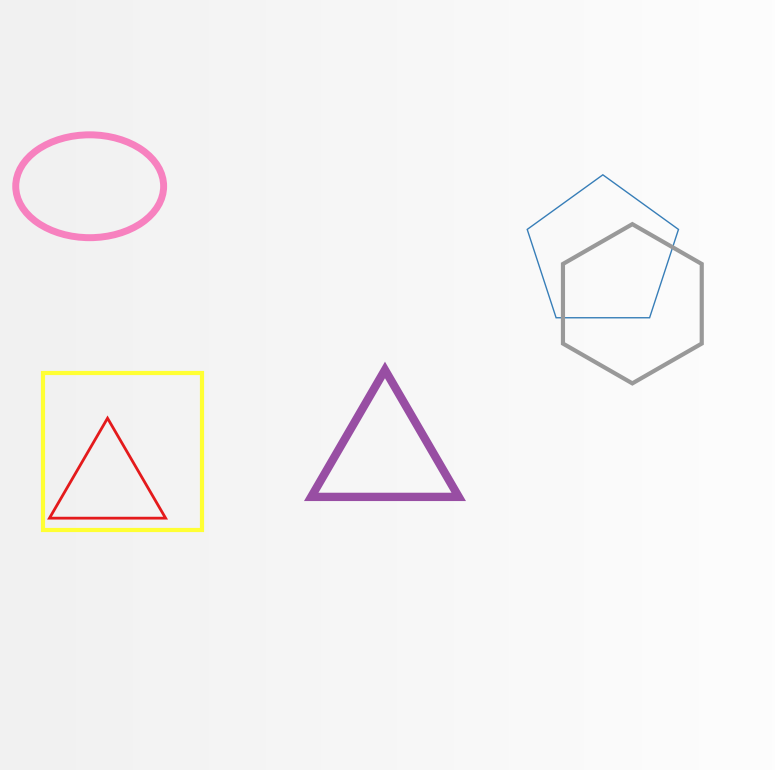[{"shape": "triangle", "thickness": 1, "radius": 0.43, "center": [0.139, 0.37]}, {"shape": "pentagon", "thickness": 0.5, "radius": 0.51, "center": [0.778, 0.67]}, {"shape": "triangle", "thickness": 3, "radius": 0.55, "center": [0.497, 0.41]}, {"shape": "square", "thickness": 1.5, "radius": 0.51, "center": [0.158, 0.414]}, {"shape": "oval", "thickness": 2.5, "radius": 0.48, "center": [0.116, 0.758]}, {"shape": "hexagon", "thickness": 1.5, "radius": 0.52, "center": [0.816, 0.605]}]